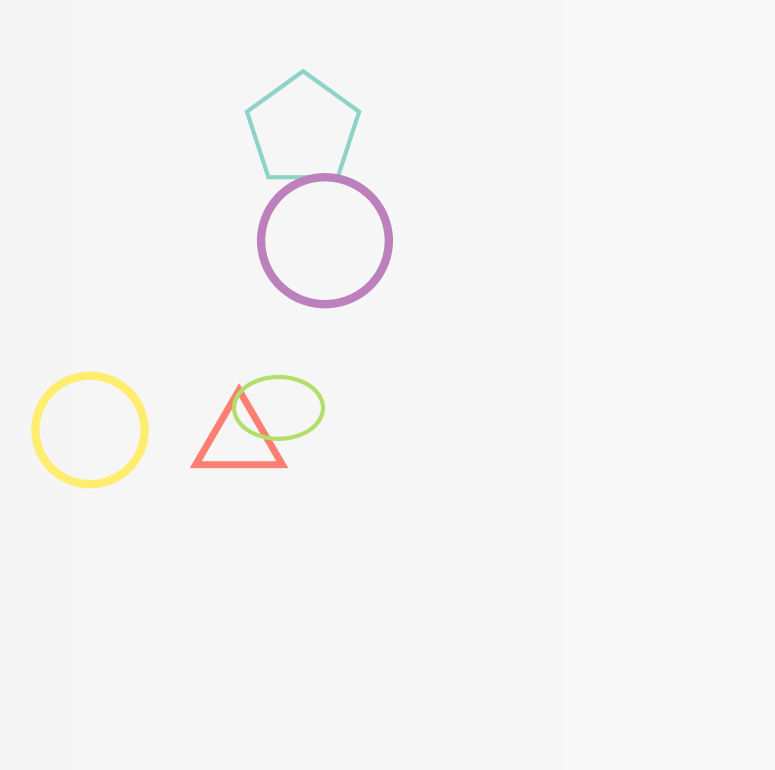[{"shape": "pentagon", "thickness": 1.5, "radius": 0.38, "center": [0.391, 0.831]}, {"shape": "triangle", "thickness": 2.5, "radius": 0.32, "center": [0.308, 0.429]}, {"shape": "oval", "thickness": 1.5, "radius": 0.29, "center": [0.359, 0.47]}, {"shape": "circle", "thickness": 3, "radius": 0.41, "center": [0.419, 0.687]}, {"shape": "circle", "thickness": 3, "radius": 0.35, "center": [0.116, 0.442]}]